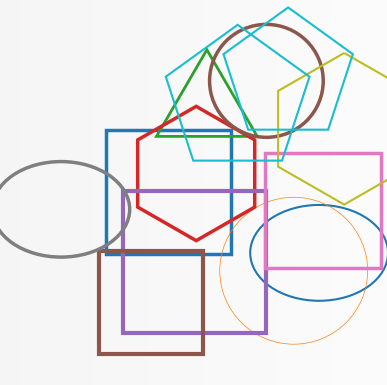[{"shape": "oval", "thickness": 1.5, "radius": 0.89, "center": [0.823, 0.343]}, {"shape": "square", "thickness": 2.5, "radius": 0.8, "center": [0.435, 0.502]}, {"shape": "circle", "thickness": 0.5, "radius": 0.95, "center": [0.758, 0.297]}, {"shape": "triangle", "thickness": 2, "radius": 0.75, "center": [0.534, 0.721]}, {"shape": "hexagon", "thickness": 2.5, "radius": 0.87, "center": [0.506, 0.549]}, {"shape": "square", "thickness": 3, "radius": 0.92, "center": [0.502, 0.319]}, {"shape": "circle", "thickness": 2.5, "radius": 0.73, "center": [0.687, 0.79]}, {"shape": "square", "thickness": 3, "radius": 0.67, "center": [0.39, 0.215]}, {"shape": "square", "thickness": 2.5, "radius": 0.75, "center": [0.834, 0.452]}, {"shape": "oval", "thickness": 2.5, "radius": 0.89, "center": [0.157, 0.456]}, {"shape": "hexagon", "thickness": 1.5, "radius": 0.98, "center": [0.888, 0.666]}, {"shape": "pentagon", "thickness": 1.5, "radius": 0.88, "center": [0.744, 0.805]}, {"shape": "pentagon", "thickness": 1.5, "radius": 0.97, "center": [0.613, 0.741]}]